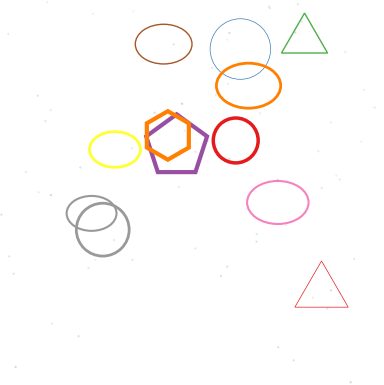[{"shape": "circle", "thickness": 2.5, "radius": 0.29, "center": [0.612, 0.635]}, {"shape": "triangle", "thickness": 0.5, "radius": 0.4, "center": [0.835, 0.242]}, {"shape": "circle", "thickness": 0.5, "radius": 0.39, "center": [0.624, 0.873]}, {"shape": "triangle", "thickness": 1, "radius": 0.35, "center": [0.791, 0.897]}, {"shape": "pentagon", "thickness": 3, "radius": 0.42, "center": [0.459, 0.62]}, {"shape": "hexagon", "thickness": 3, "radius": 0.31, "center": [0.436, 0.648]}, {"shape": "oval", "thickness": 2, "radius": 0.42, "center": [0.646, 0.777]}, {"shape": "oval", "thickness": 2, "radius": 0.33, "center": [0.299, 0.612]}, {"shape": "oval", "thickness": 1, "radius": 0.37, "center": [0.425, 0.885]}, {"shape": "oval", "thickness": 1.5, "radius": 0.4, "center": [0.722, 0.474]}, {"shape": "circle", "thickness": 2, "radius": 0.34, "center": [0.267, 0.404]}, {"shape": "oval", "thickness": 1.5, "radius": 0.32, "center": [0.238, 0.446]}]